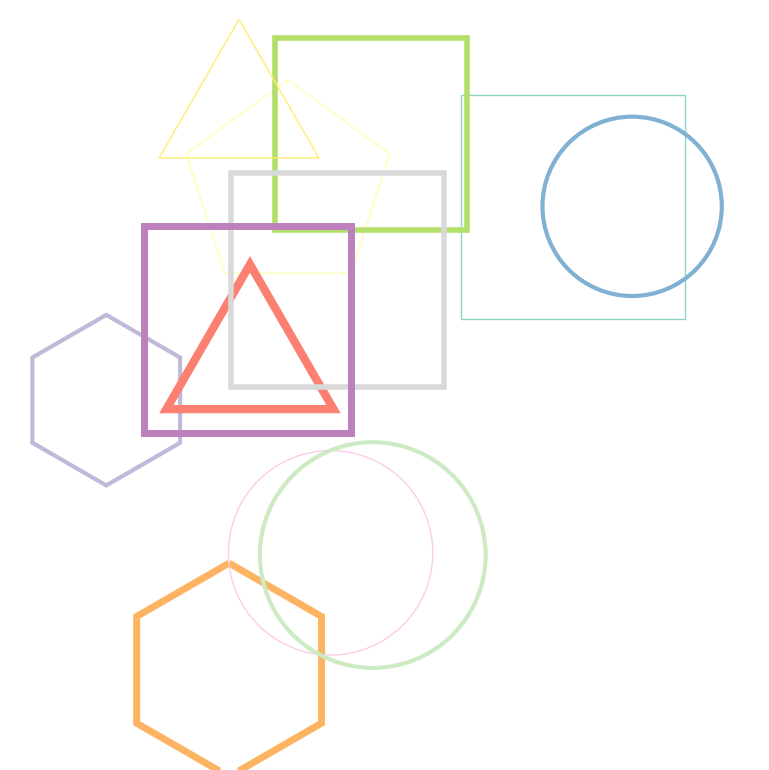[{"shape": "square", "thickness": 0.5, "radius": 0.73, "center": [0.744, 0.731]}, {"shape": "pentagon", "thickness": 0.5, "radius": 0.69, "center": [0.374, 0.757]}, {"shape": "hexagon", "thickness": 1.5, "radius": 0.55, "center": [0.138, 0.48]}, {"shape": "triangle", "thickness": 3, "radius": 0.63, "center": [0.325, 0.531]}, {"shape": "circle", "thickness": 1.5, "radius": 0.58, "center": [0.821, 0.732]}, {"shape": "hexagon", "thickness": 2.5, "radius": 0.69, "center": [0.298, 0.13]}, {"shape": "square", "thickness": 2, "radius": 0.62, "center": [0.482, 0.826]}, {"shape": "circle", "thickness": 0.5, "radius": 0.66, "center": [0.429, 0.282]}, {"shape": "square", "thickness": 2, "radius": 0.69, "center": [0.438, 0.637]}, {"shape": "square", "thickness": 2.5, "radius": 0.67, "center": [0.321, 0.572]}, {"shape": "circle", "thickness": 1.5, "radius": 0.73, "center": [0.484, 0.279]}, {"shape": "triangle", "thickness": 0.5, "radius": 0.6, "center": [0.31, 0.855]}]